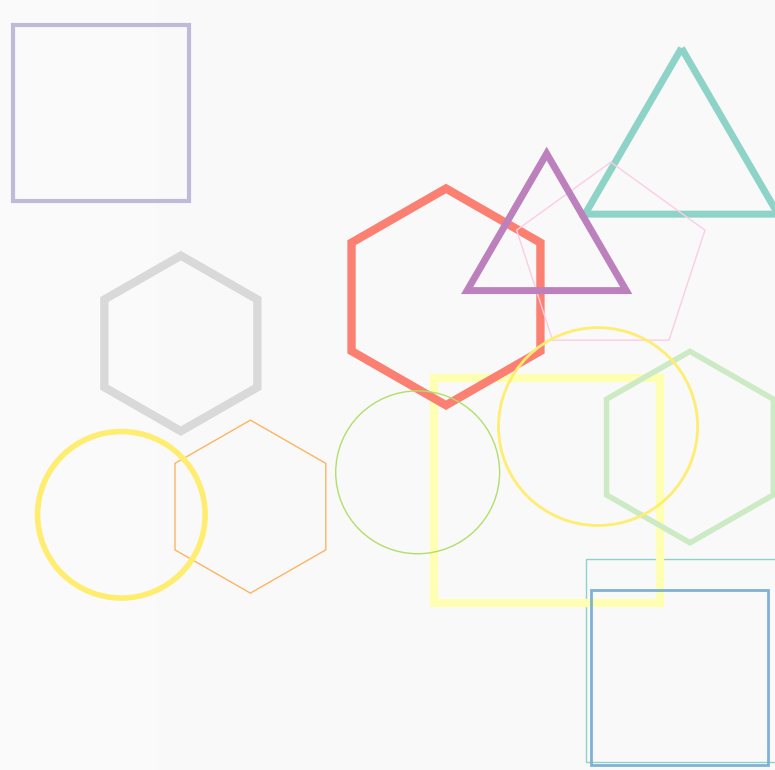[{"shape": "square", "thickness": 0.5, "radius": 0.66, "center": [0.888, 0.142]}, {"shape": "triangle", "thickness": 2.5, "radius": 0.72, "center": [0.879, 0.794]}, {"shape": "square", "thickness": 3, "radius": 0.73, "center": [0.706, 0.363]}, {"shape": "square", "thickness": 1.5, "radius": 0.57, "center": [0.13, 0.853]}, {"shape": "hexagon", "thickness": 3, "radius": 0.7, "center": [0.575, 0.614]}, {"shape": "square", "thickness": 1, "radius": 0.57, "center": [0.877, 0.12]}, {"shape": "hexagon", "thickness": 0.5, "radius": 0.56, "center": [0.323, 0.342]}, {"shape": "circle", "thickness": 0.5, "radius": 0.53, "center": [0.539, 0.387]}, {"shape": "pentagon", "thickness": 0.5, "radius": 0.64, "center": [0.788, 0.662]}, {"shape": "hexagon", "thickness": 3, "radius": 0.57, "center": [0.233, 0.554]}, {"shape": "triangle", "thickness": 2.5, "radius": 0.59, "center": [0.705, 0.682]}, {"shape": "hexagon", "thickness": 2, "radius": 0.62, "center": [0.89, 0.419]}, {"shape": "circle", "thickness": 2, "radius": 0.54, "center": [0.157, 0.331]}, {"shape": "circle", "thickness": 1, "radius": 0.64, "center": [0.772, 0.446]}]